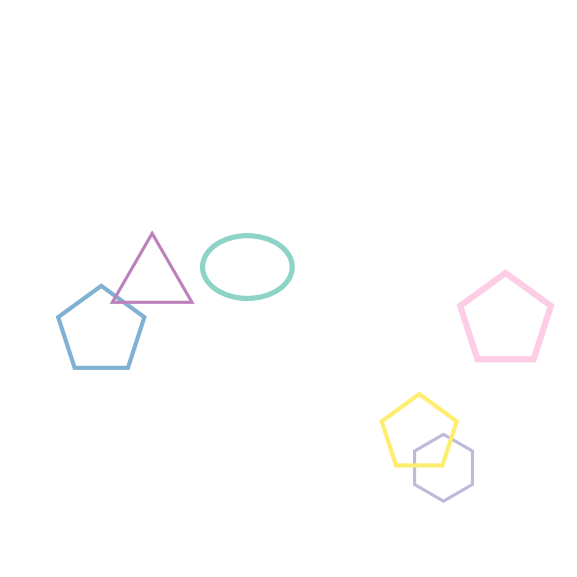[{"shape": "oval", "thickness": 2.5, "radius": 0.39, "center": [0.428, 0.537]}, {"shape": "hexagon", "thickness": 1.5, "radius": 0.29, "center": [0.768, 0.189]}, {"shape": "pentagon", "thickness": 2, "radius": 0.39, "center": [0.175, 0.426]}, {"shape": "pentagon", "thickness": 3, "radius": 0.41, "center": [0.875, 0.444]}, {"shape": "triangle", "thickness": 1.5, "radius": 0.4, "center": [0.263, 0.515]}, {"shape": "pentagon", "thickness": 2, "radius": 0.34, "center": [0.726, 0.248]}]